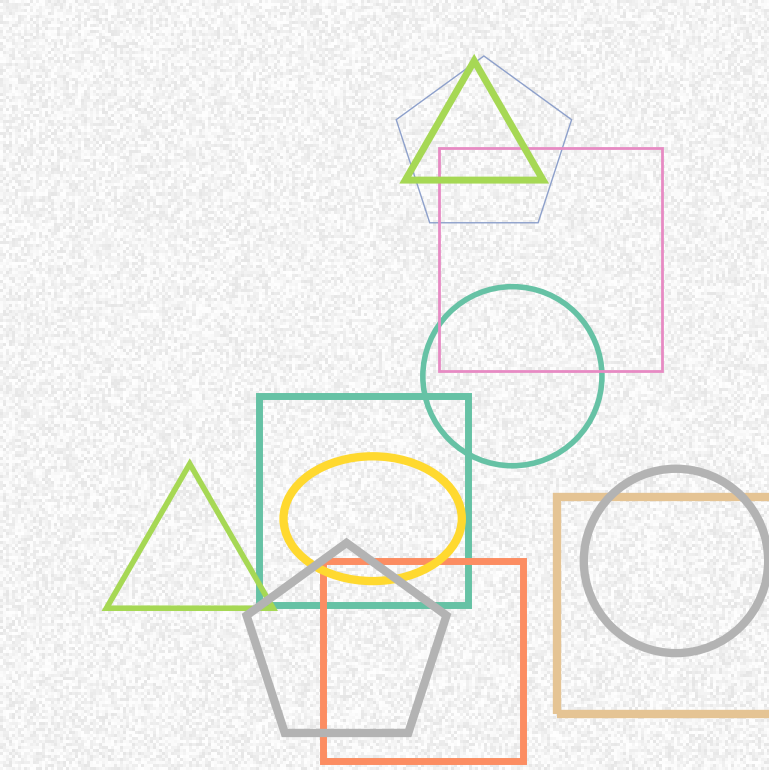[{"shape": "square", "thickness": 2.5, "radius": 0.68, "center": [0.472, 0.35]}, {"shape": "circle", "thickness": 2, "radius": 0.58, "center": [0.665, 0.511]}, {"shape": "square", "thickness": 2.5, "radius": 0.65, "center": [0.549, 0.142]}, {"shape": "pentagon", "thickness": 0.5, "radius": 0.6, "center": [0.628, 0.808]}, {"shape": "square", "thickness": 1, "radius": 0.73, "center": [0.715, 0.663]}, {"shape": "triangle", "thickness": 2.5, "radius": 0.52, "center": [0.616, 0.818]}, {"shape": "triangle", "thickness": 2, "radius": 0.63, "center": [0.246, 0.273]}, {"shape": "oval", "thickness": 3, "radius": 0.58, "center": [0.484, 0.326]}, {"shape": "square", "thickness": 3, "radius": 0.7, "center": [0.864, 0.213]}, {"shape": "circle", "thickness": 3, "radius": 0.6, "center": [0.878, 0.272]}, {"shape": "pentagon", "thickness": 3, "radius": 0.68, "center": [0.45, 0.159]}]